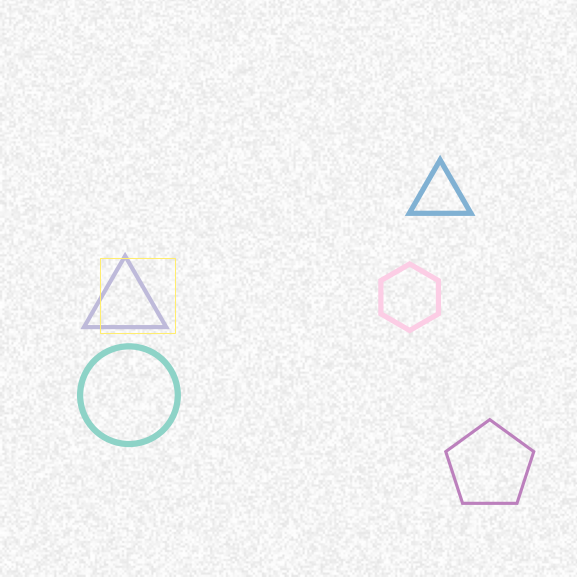[{"shape": "circle", "thickness": 3, "radius": 0.42, "center": [0.223, 0.315]}, {"shape": "triangle", "thickness": 2, "radius": 0.41, "center": [0.217, 0.474]}, {"shape": "triangle", "thickness": 2.5, "radius": 0.31, "center": [0.762, 0.661]}, {"shape": "hexagon", "thickness": 2.5, "radius": 0.29, "center": [0.709, 0.484]}, {"shape": "pentagon", "thickness": 1.5, "radius": 0.4, "center": [0.848, 0.192]}, {"shape": "square", "thickness": 0.5, "radius": 0.33, "center": [0.238, 0.487]}]